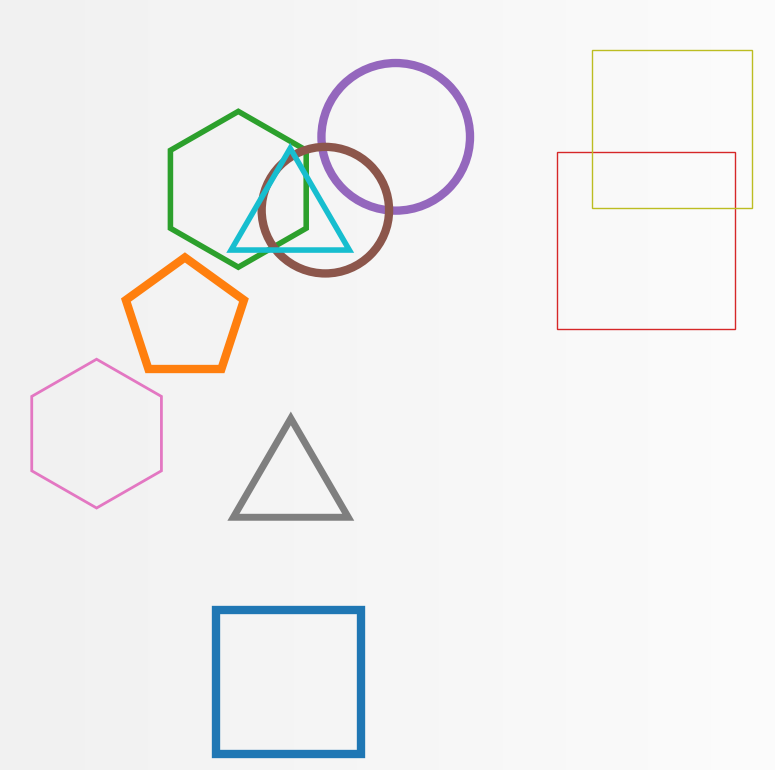[{"shape": "square", "thickness": 3, "radius": 0.47, "center": [0.372, 0.115]}, {"shape": "pentagon", "thickness": 3, "radius": 0.4, "center": [0.239, 0.586]}, {"shape": "hexagon", "thickness": 2, "radius": 0.51, "center": [0.307, 0.754]}, {"shape": "square", "thickness": 0.5, "radius": 0.57, "center": [0.834, 0.688]}, {"shape": "circle", "thickness": 3, "radius": 0.48, "center": [0.511, 0.822]}, {"shape": "circle", "thickness": 3, "radius": 0.41, "center": [0.42, 0.727]}, {"shape": "hexagon", "thickness": 1, "radius": 0.48, "center": [0.125, 0.437]}, {"shape": "triangle", "thickness": 2.5, "radius": 0.43, "center": [0.375, 0.371]}, {"shape": "square", "thickness": 0.5, "radius": 0.52, "center": [0.867, 0.833]}, {"shape": "triangle", "thickness": 2, "radius": 0.44, "center": [0.374, 0.719]}]